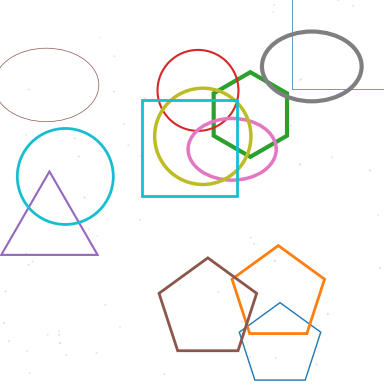[{"shape": "pentagon", "thickness": 1, "radius": 0.56, "center": [0.727, 0.103]}, {"shape": "square", "thickness": 0.5, "radius": 0.65, "center": [0.888, 0.899]}, {"shape": "pentagon", "thickness": 2, "radius": 0.63, "center": [0.723, 0.236]}, {"shape": "hexagon", "thickness": 3, "radius": 0.55, "center": [0.65, 0.703]}, {"shape": "circle", "thickness": 1.5, "radius": 0.53, "center": [0.514, 0.765]}, {"shape": "triangle", "thickness": 1.5, "radius": 0.72, "center": [0.128, 0.41]}, {"shape": "pentagon", "thickness": 2, "radius": 0.67, "center": [0.54, 0.197]}, {"shape": "oval", "thickness": 0.5, "radius": 0.68, "center": [0.12, 0.779]}, {"shape": "oval", "thickness": 2.5, "radius": 0.57, "center": [0.603, 0.612]}, {"shape": "oval", "thickness": 3, "radius": 0.65, "center": [0.81, 0.827]}, {"shape": "circle", "thickness": 2.5, "radius": 0.63, "center": [0.527, 0.646]}, {"shape": "circle", "thickness": 2, "radius": 0.62, "center": [0.17, 0.542]}, {"shape": "square", "thickness": 2, "radius": 0.62, "center": [0.492, 0.616]}]